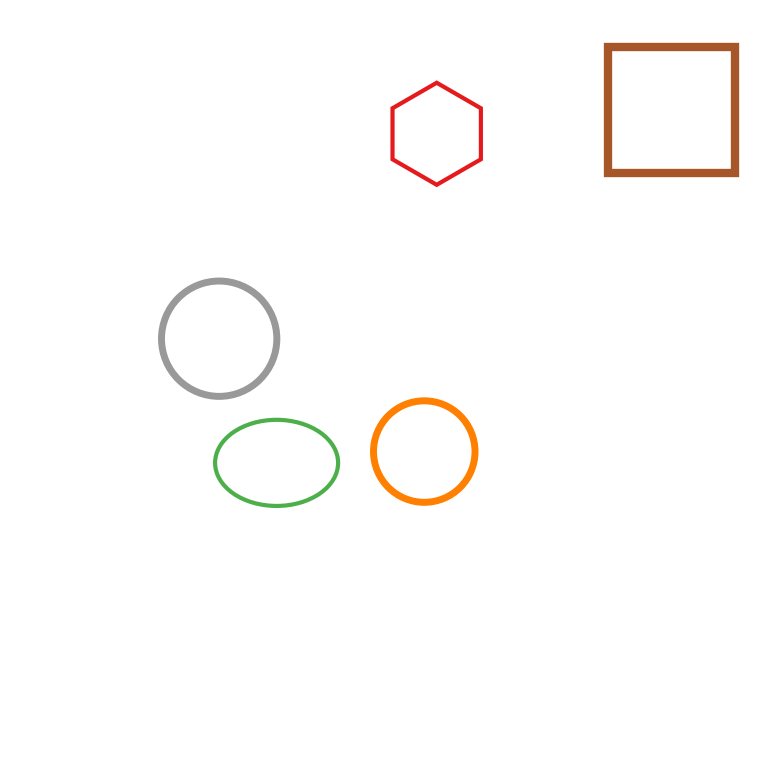[{"shape": "hexagon", "thickness": 1.5, "radius": 0.33, "center": [0.567, 0.826]}, {"shape": "oval", "thickness": 1.5, "radius": 0.4, "center": [0.359, 0.399]}, {"shape": "circle", "thickness": 2.5, "radius": 0.33, "center": [0.551, 0.414]}, {"shape": "square", "thickness": 3, "radius": 0.41, "center": [0.872, 0.857]}, {"shape": "circle", "thickness": 2.5, "radius": 0.37, "center": [0.285, 0.56]}]